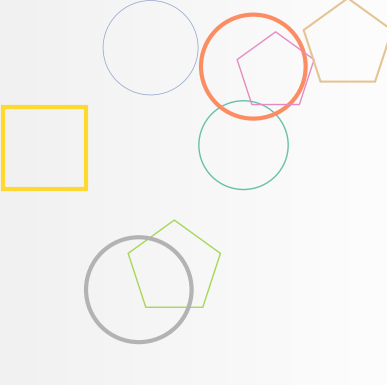[{"shape": "circle", "thickness": 1, "radius": 0.58, "center": [0.628, 0.623]}, {"shape": "circle", "thickness": 3, "radius": 0.68, "center": [0.654, 0.827]}, {"shape": "circle", "thickness": 0.5, "radius": 0.61, "center": [0.389, 0.876]}, {"shape": "pentagon", "thickness": 1, "radius": 0.52, "center": [0.711, 0.813]}, {"shape": "pentagon", "thickness": 1, "radius": 0.63, "center": [0.45, 0.303]}, {"shape": "square", "thickness": 3, "radius": 0.54, "center": [0.114, 0.615]}, {"shape": "pentagon", "thickness": 1.5, "radius": 0.6, "center": [0.898, 0.885]}, {"shape": "circle", "thickness": 3, "radius": 0.68, "center": [0.358, 0.248]}]